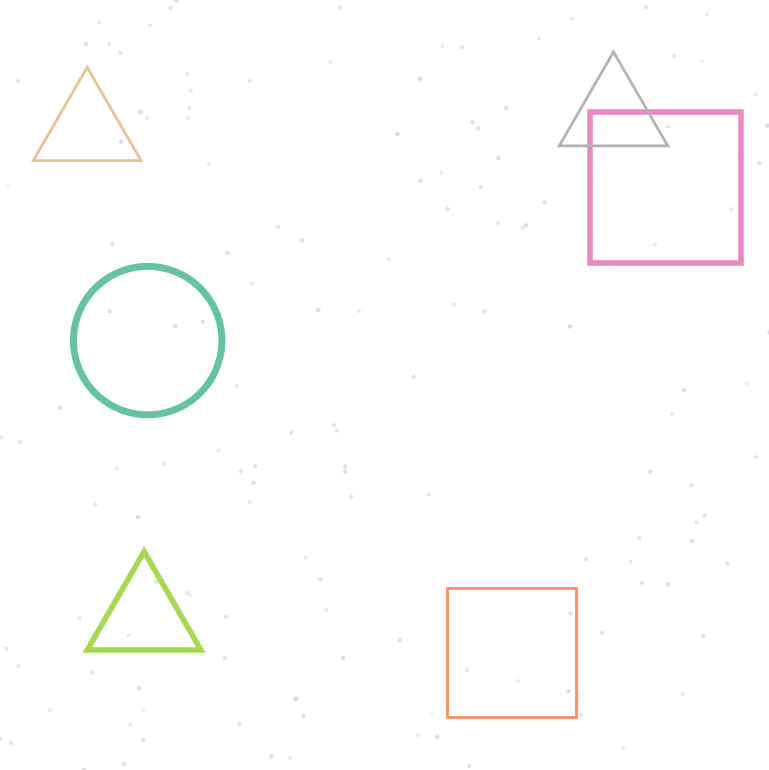[{"shape": "circle", "thickness": 2.5, "radius": 0.48, "center": [0.192, 0.558]}, {"shape": "square", "thickness": 1, "radius": 0.42, "center": [0.665, 0.153]}, {"shape": "square", "thickness": 2, "radius": 0.49, "center": [0.864, 0.756]}, {"shape": "triangle", "thickness": 2, "radius": 0.43, "center": [0.187, 0.198]}, {"shape": "triangle", "thickness": 1, "radius": 0.4, "center": [0.113, 0.832]}, {"shape": "triangle", "thickness": 1, "radius": 0.41, "center": [0.797, 0.851]}]